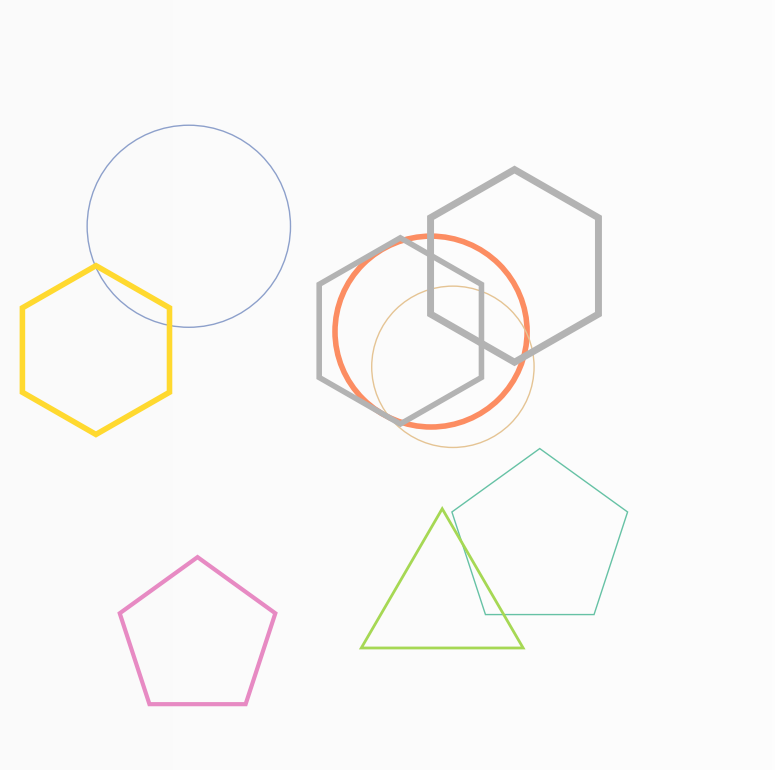[{"shape": "pentagon", "thickness": 0.5, "radius": 0.6, "center": [0.696, 0.298]}, {"shape": "circle", "thickness": 2, "radius": 0.62, "center": [0.556, 0.569]}, {"shape": "circle", "thickness": 0.5, "radius": 0.66, "center": [0.244, 0.706]}, {"shape": "pentagon", "thickness": 1.5, "radius": 0.53, "center": [0.255, 0.171]}, {"shape": "triangle", "thickness": 1, "radius": 0.6, "center": [0.571, 0.219]}, {"shape": "hexagon", "thickness": 2, "radius": 0.55, "center": [0.124, 0.545]}, {"shape": "circle", "thickness": 0.5, "radius": 0.52, "center": [0.584, 0.524]}, {"shape": "hexagon", "thickness": 2, "radius": 0.6, "center": [0.517, 0.57]}, {"shape": "hexagon", "thickness": 2.5, "radius": 0.63, "center": [0.664, 0.655]}]